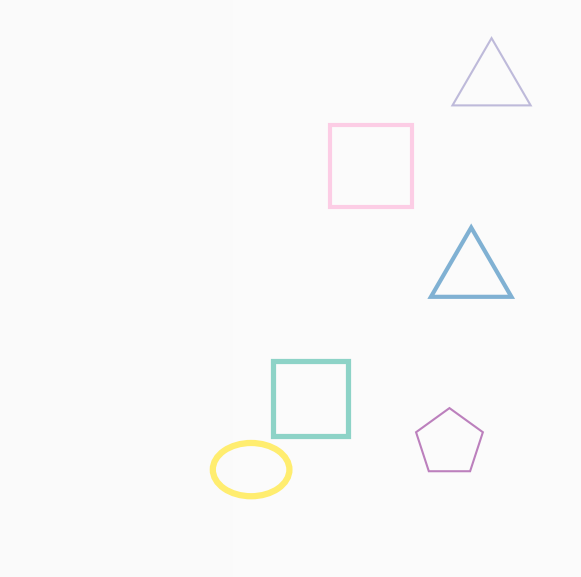[{"shape": "square", "thickness": 2.5, "radius": 0.33, "center": [0.534, 0.309]}, {"shape": "triangle", "thickness": 1, "radius": 0.39, "center": [0.846, 0.855]}, {"shape": "triangle", "thickness": 2, "radius": 0.4, "center": [0.811, 0.525]}, {"shape": "square", "thickness": 2, "radius": 0.35, "center": [0.638, 0.712]}, {"shape": "pentagon", "thickness": 1, "radius": 0.3, "center": [0.773, 0.232]}, {"shape": "oval", "thickness": 3, "radius": 0.33, "center": [0.432, 0.186]}]